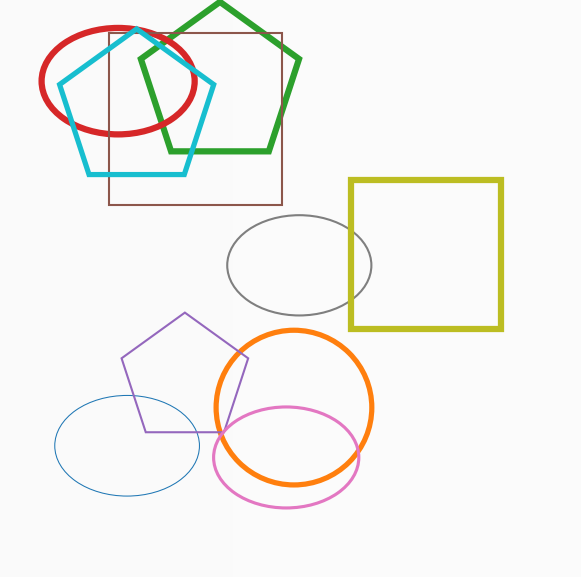[{"shape": "oval", "thickness": 0.5, "radius": 0.62, "center": [0.219, 0.227]}, {"shape": "circle", "thickness": 2.5, "radius": 0.67, "center": [0.506, 0.293]}, {"shape": "pentagon", "thickness": 3, "radius": 0.72, "center": [0.378, 0.853]}, {"shape": "oval", "thickness": 3, "radius": 0.66, "center": [0.203, 0.859]}, {"shape": "pentagon", "thickness": 1, "radius": 0.57, "center": [0.318, 0.343]}, {"shape": "square", "thickness": 1, "radius": 0.74, "center": [0.337, 0.793]}, {"shape": "oval", "thickness": 1.5, "radius": 0.62, "center": [0.492, 0.207]}, {"shape": "oval", "thickness": 1, "radius": 0.62, "center": [0.515, 0.54]}, {"shape": "square", "thickness": 3, "radius": 0.65, "center": [0.733, 0.558]}, {"shape": "pentagon", "thickness": 2.5, "radius": 0.7, "center": [0.235, 0.81]}]